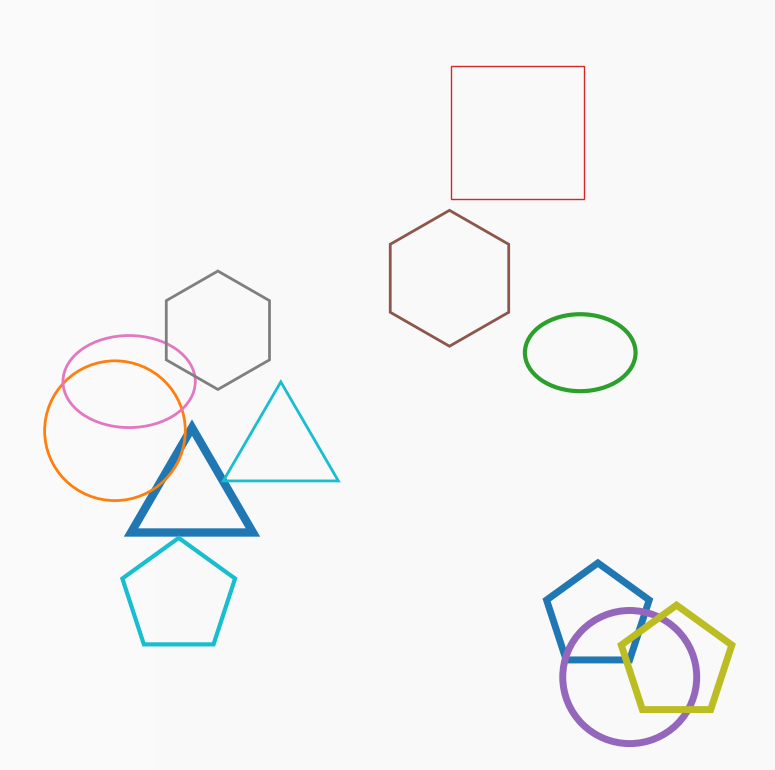[{"shape": "triangle", "thickness": 3, "radius": 0.45, "center": [0.248, 0.354]}, {"shape": "pentagon", "thickness": 2.5, "radius": 0.35, "center": [0.771, 0.199]}, {"shape": "circle", "thickness": 1, "radius": 0.45, "center": [0.148, 0.441]}, {"shape": "oval", "thickness": 1.5, "radius": 0.36, "center": [0.749, 0.542]}, {"shape": "square", "thickness": 0.5, "radius": 0.43, "center": [0.668, 0.828]}, {"shape": "circle", "thickness": 2.5, "radius": 0.43, "center": [0.813, 0.121]}, {"shape": "hexagon", "thickness": 1, "radius": 0.44, "center": [0.58, 0.639]}, {"shape": "oval", "thickness": 1, "radius": 0.43, "center": [0.167, 0.504]}, {"shape": "hexagon", "thickness": 1, "radius": 0.38, "center": [0.281, 0.571]}, {"shape": "pentagon", "thickness": 2.5, "radius": 0.37, "center": [0.873, 0.139]}, {"shape": "pentagon", "thickness": 1.5, "radius": 0.38, "center": [0.231, 0.225]}, {"shape": "triangle", "thickness": 1, "radius": 0.43, "center": [0.362, 0.418]}]